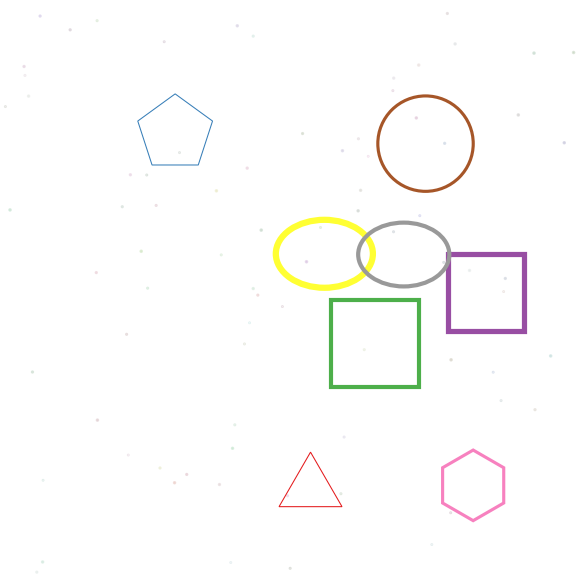[{"shape": "triangle", "thickness": 0.5, "radius": 0.31, "center": [0.538, 0.153]}, {"shape": "pentagon", "thickness": 0.5, "radius": 0.34, "center": [0.303, 0.769]}, {"shape": "square", "thickness": 2, "radius": 0.38, "center": [0.65, 0.404]}, {"shape": "square", "thickness": 2.5, "radius": 0.33, "center": [0.842, 0.493]}, {"shape": "oval", "thickness": 3, "radius": 0.42, "center": [0.562, 0.56]}, {"shape": "circle", "thickness": 1.5, "radius": 0.41, "center": [0.737, 0.75]}, {"shape": "hexagon", "thickness": 1.5, "radius": 0.31, "center": [0.819, 0.159]}, {"shape": "oval", "thickness": 2, "radius": 0.39, "center": [0.699, 0.558]}]